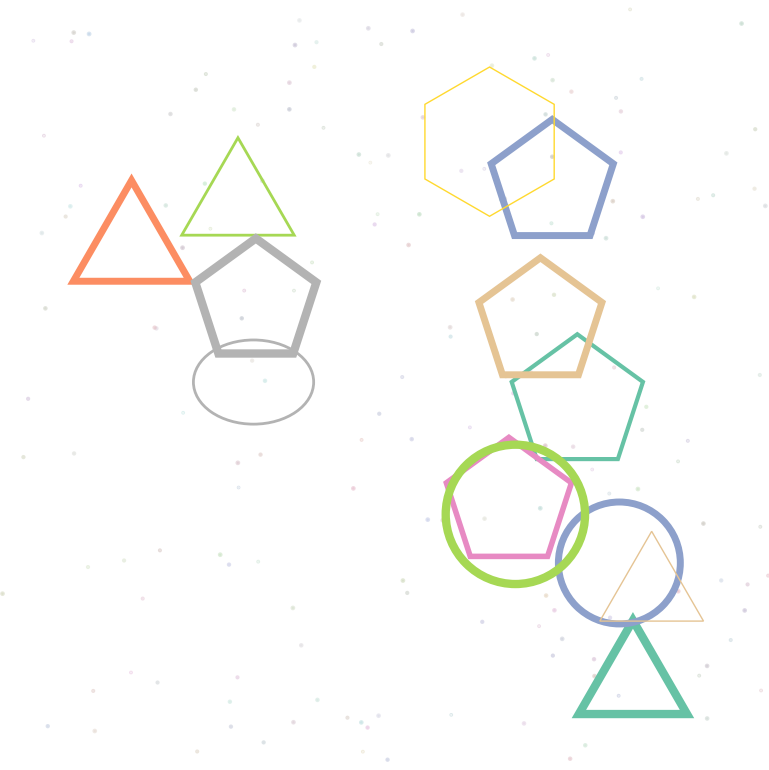[{"shape": "pentagon", "thickness": 1.5, "radius": 0.45, "center": [0.75, 0.476]}, {"shape": "triangle", "thickness": 3, "radius": 0.41, "center": [0.822, 0.113]}, {"shape": "triangle", "thickness": 2.5, "radius": 0.44, "center": [0.171, 0.678]}, {"shape": "circle", "thickness": 2.5, "radius": 0.4, "center": [0.804, 0.269]}, {"shape": "pentagon", "thickness": 2.5, "radius": 0.42, "center": [0.717, 0.762]}, {"shape": "pentagon", "thickness": 2, "radius": 0.43, "center": [0.661, 0.347]}, {"shape": "circle", "thickness": 3, "radius": 0.45, "center": [0.669, 0.332]}, {"shape": "triangle", "thickness": 1, "radius": 0.42, "center": [0.309, 0.737]}, {"shape": "hexagon", "thickness": 0.5, "radius": 0.48, "center": [0.636, 0.816]}, {"shape": "triangle", "thickness": 0.5, "radius": 0.39, "center": [0.846, 0.232]}, {"shape": "pentagon", "thickness": 2.5, "radius": 0.42, "center": [0.702, 0.581]}, {"shape": "pentagon", "thickness": 3, "radius": 0.41, "center": [0.332, 0.608]}, {"shape": "oval", "thickness": 1, "radius": 0.39, "center": [0.329, 0.504]}]